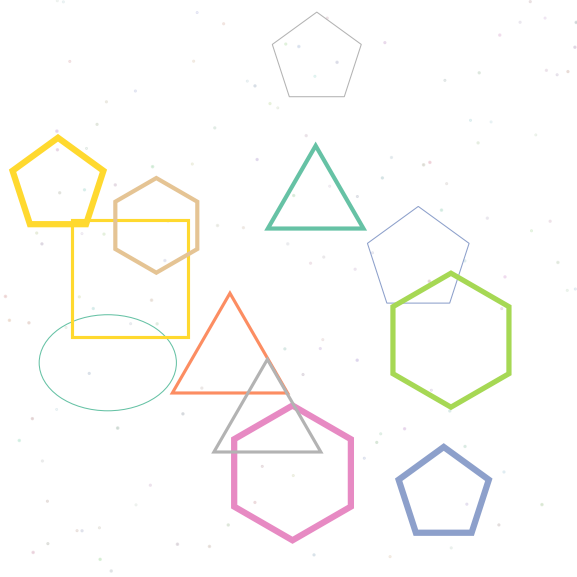[{"shape": "oval", "thickness": 0.5, "radius": 0.59, "center": [0.187, 0.371]}, {"shape": "triangle", "thickness": 2, "radius": 0.48, "center": [0.547, 0.651]}, {"shape": "triangle", "thickness": 1.5, "radius": 0.58, "center": [0.398, 0.376]}, {"shape": "pentagon", "thickness": 0.5, "radius": 0.46, "center": [0.724, 0.549]}, {"shape": "pentagon", "thickness": 3, "radius": 0.41, "center": [0.768, 0.143]}, {"shape": "hexagon", "thickness": 3, "radius": 0.58, "center": [0.507, 0.18]}, {"shape": "hexagon", "thickness": 2.5, "radius": 0.58, "center": [0.781, 0.41]}, {"shape": "pentagon", "thickness": 3, "radius": 0.41, "center": [0.1, 0.678]}, {"shape": "square", "thickness": 1.5, "radius": 0.51, "center": [0.225, 0.517]}, {"shape": "hexagon", "thickness": 2, "radius": 0.41, "center": [0.271, 0.609]}, {"shape": "triangle", "thickness": 1.5, "radius": 0.53, "center": [0.463, 0.27]}, {"shape": "pentagon", "thickness": 0.5, "radius": 0.4, "center": [0.549, 0.897]}]